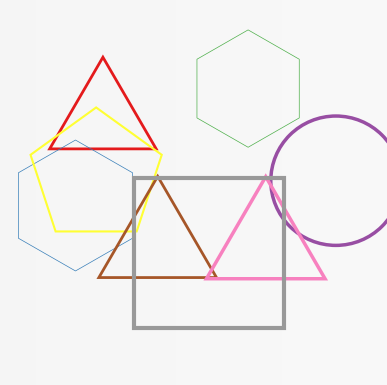[{"shape": "triangle", "thickness": 2, "radius": 0.79, "center": [0.266, 0.693]}, {"shape": "hexagon", "thickness": 0.5, "radius": 0.85, "center": [0.195, 0.466]}, {"shape": "hexagon", "thickness": 0.5, "radius": 0.76, "center": [0.64, 0.77]}, {"shape": "circle", "thickness": 2.5, "radius": 0.84, "center": [0.867, 0.531]}, {"shape": "pentagon", "thickness": 1.5, "radius": 0.89, "center": [0.248, 0.543]}, {"shape": "triangle", "thickness": 2, "radius": 0.88, "center": [0.407, 0.367]}, {"shape": "triangle", "thickness": 2.5, "radius": 0.88, "center": [0.686, 0.364]}, {"shape": "square", "thickness": 3, "radius": 0.97, "center": [0.539, 0.343]}]